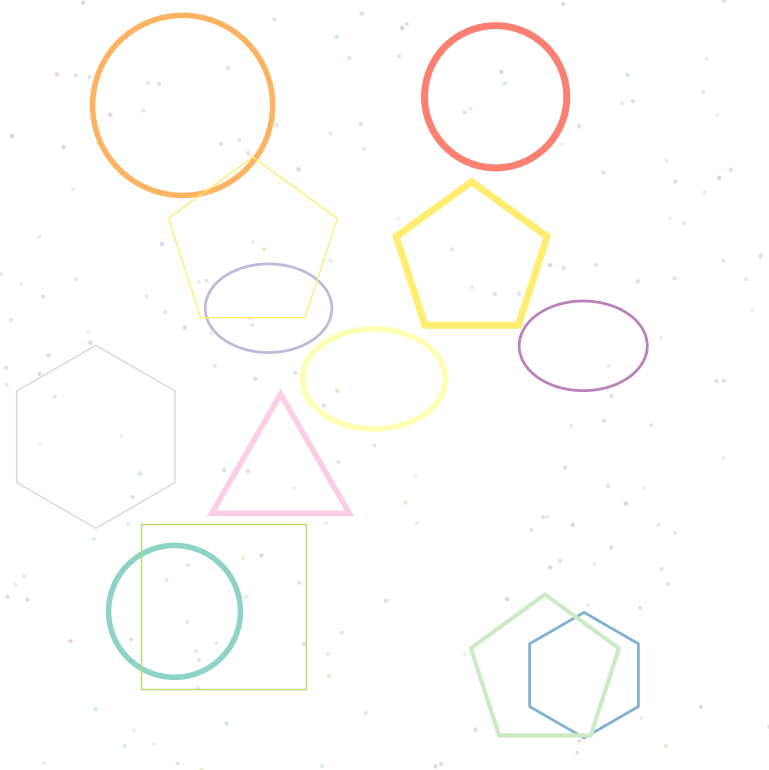[{"shape": "circle", "thickness": 2, "radius": 0.43, "center": [0.227, 0.206]}, {"shape": "oval", "thickness": 2, "radius": 0.46, "center": [0.486, 0.508]}, {"shape": "oval", "thickness": 1, "radius": 0.41, "center": [0.349, 0.6]}, {"shape": "circle", "thickness": 2.5, "radius": 0.46, "center": [0.644, 0.874]}, {"shape": "hexagon", "thickness": 1, "radius": 0.41, "center": [0.758, 0.123]}, {"shape": "circle", "thickness": 2, "radius": 0.58, "center": [0.237, 0.863]}, {"shape": "square", "thickness": 0.5, "radius": 0.54, "center": [0.29, 0.212]}, {"shape": "triangle", "thickness": 2, "radius": 0.52, "center": [0.364, 0.385]}, {"shape": "hexagon", "thickness": 0.5, "radius": 0.59, "center": [0.125, 0.433]}, {"shape": "oval", "thickness": 1, "radius": 0.42, "center": [0.757, 0.551]}, {"shape": "pentagon", "thickness": 1.5, "radius": 0.51, "center": [0.708, 0.127]}, {"shape": "pentagon", "thickness": 2.5, "radius": 0.52, "center": [0.613, 0.661]}, {"shape": "pentagon", "thickness": 0.5, "radius": 0.58, "center": [0.328, 0.681]}]